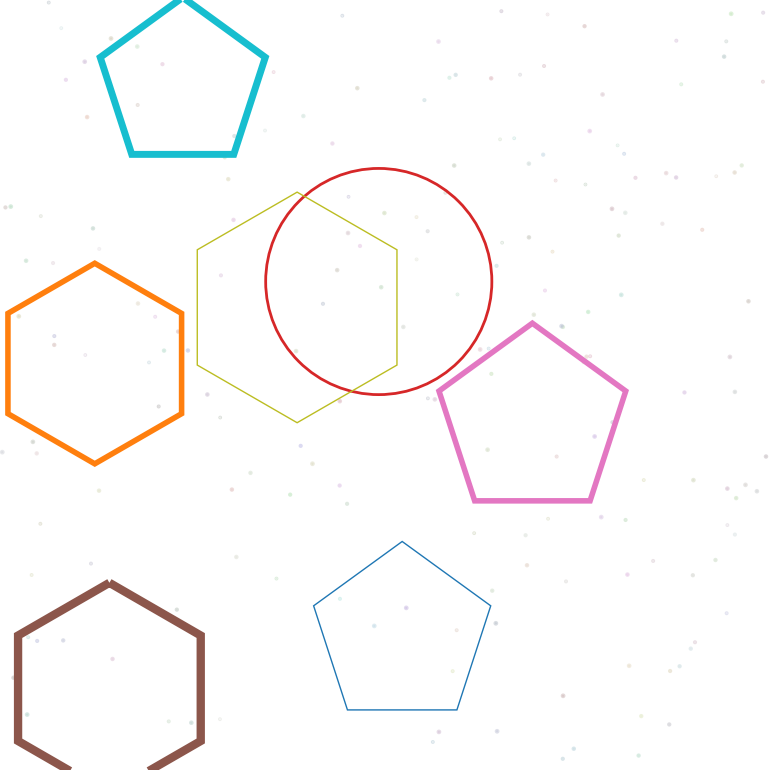[{"shape": "pentagon", "thickness": 0.5, "radius": 0.6, "center": [0.522, 0.176]}, {"shape": "hexagon", "thickness": 2, "radius": 0.65, "center": [0.123, 0.528]}, {"shape": "circle", "thickness": 1, "radius": 0.73, "center": [0.492, 0.634]}, {"shape": "hexagon", "thickness": 3, "radius": 0.68, "center": [0.142, 0.106]}, {"shape": "pentagon", "thickness": 2, "radius": 0.64, "center": [0.691, 0.453]}, {"shape": "hexagon", "thickness": 0.5, "radius": 0.75, "center": [0.386, 0.601]}, {"shape": "pentagon", "thickness": 2.5, "radius": 0.56, "center": [0.237, 0.891]}]